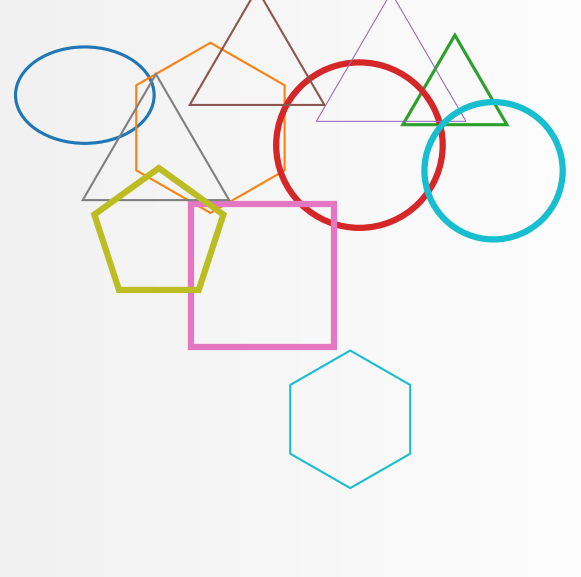[{"shape": "oval", "thickness": 1.5, "radius": 0.6, "center": [0.146, 0.834]}, {"shape": "hexagon", "thickness": 1, "radius": 0.74, "center": [0.362, 0.778]}, {"shape": "triangle", "thickness": 1.5, "radius": 0.52, "center": [0.783, 0.835]}, {"shape": "circle", "thickness": 3, "radius": 0.72, "center": [0.618, 0.748]}, {"shape": "triangle", "thickness": 0.5, "radius": 0.74, "center": [0.673, 0.863]}, {"shape": "triangle", "thickness": 1, "radius": 0.67, "center": [0.442, 0.884]}, {"shape": "square", "thickness": 3, "radius": 0.62, "center": [0.451, 0.522]}, {"shape": "triangle", "thickness": 1, "radius": 0.73, "center": [0.268, 0.725]}, {"shape": "pentagon", "thickness": 3, "radius": 0.58, "center": [0.273, 0.591]}, {"shape": "circle", "thickness": 3, "radius": 0.59, "center": [0.849, 0.703]}, {"shape": "hexagon", "thickness": 1, "radius": 0.6, "center": [0.603, 0.273]}]